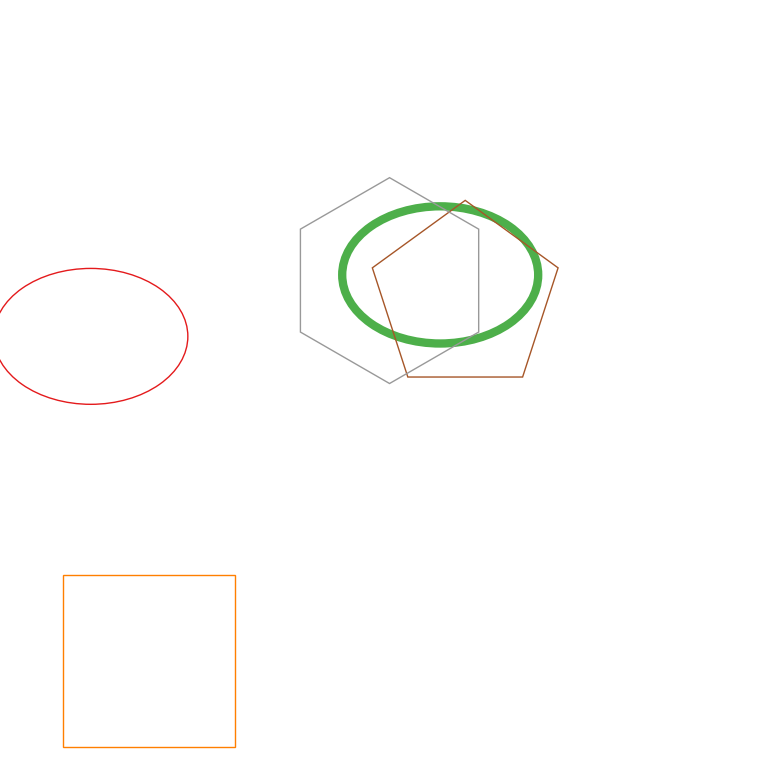[{"shape": "oval", "thickness": 0.5, "radius": 0.63, "center": [0.118, 0.563]}, {"shape": "oval", "thickness": 3, "radius": 0.64, "center": [0.572, 0.643]}, {"shape": "square", "thickness": 0.5, "radius": 0.56, "center": [0.194, 0.142]}, {"shape": "pentagon", "thickness": 0.5, "radius": 0.63, "center": [0.604, 0.613]}, {"shape": "hexagon", "thickness": 0.5, "radius": 0.67, "center": [0.506, 0.636]}]